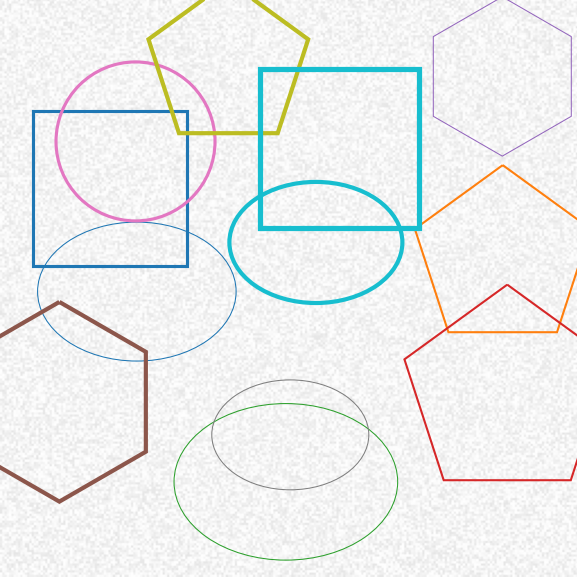[{"shape": "oval", "thickness": 0.5, "radius": 0.86, "center": [0.237, 0.494]}, {"shape": "square", "thickness": 1.5, "radius": 0.67, "center": [0.191, 0.672]}, {"shape": "pentagon", "thickness": 1, "radius": 0.8, "center": [0.871, 0.553]}, {"shape": "oval", "thickness": 0.5, "radius": 0.97, "center": [0.495, 0.165]}, {"shape": "pentagon", "thickness": 1, "radius": 0.94, "center": [0.878, 0.319]}, {"shape": "hexagon", "thickness": 0.5, "radius": 0.69, "center": [0.87, 0.867]}, {"shape": "hexagon", "thickness": 2, "radius": 0.86, "center": [0.103, 0.303]}, {"shape": "circle", "thickness": 1.5, "radius": 0.69, "center": [0.235, 0.754]}, {"shape": "oval", "thickness": 0.5, "radius": 0.68, "center": [0.503, 0.246]}, {"shape": "pentagon", "thickness": 2, "radius": 0.73, "center": [0.395, 0.886]}, {"shape": "oval", "thickness": 2, "radius": 0.75, "center": [0.547, 0.579]}, {"shape": "square", "thickness": 2.5, "radius": 0.69, "center": [0.588, 0.742]}]